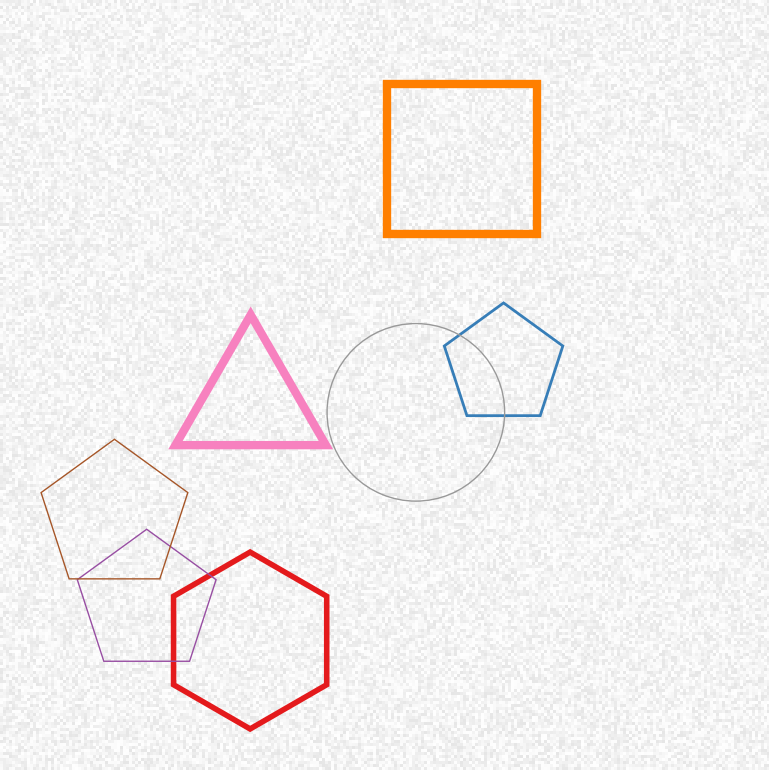[{"shape": "hexagon", "thickness": 2, "radius": 0.57, "center": [0.325, 0.168]}, {"shape": "pentagon", "thickness": 1, "radius": 0.4, "center": [0.654, 0.526]}, {"shape": "pentagon", "thickness": 0.5, "radius": 0.47, "center": [0.191, 0.218]}, {"shape": "square", "thickness": 3, "radius": 0.49, "center": [0.6, 0.793]}, {"shape": "pentagon", "thickness": 0.5, "radius": 0.5, "center": [0.149, 0.329]}, {"shape": "triangle", "thickness": 3, "radius": 0.56, "center": [0.326, 0.478]}, {"shape": "circle", "thickness": 0.5, "radius": 0.58, "center": [0.54, 0.465]}]